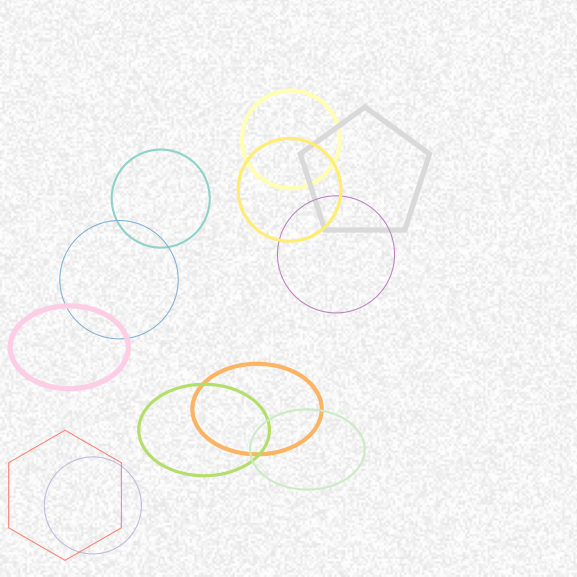[{"shape": "circle", "thickness": 1, "radius": 0.42, "center": [0.278, 0.655]}, {"shape": "circle", "thickness": 2, "radius": 0.42, "center": [0.504, 0.758]}, {"shape": "circle", "thickness": 0.5, "radius": 0.42, "center": [0.161, 0.124]}, {"shape": "hexagon", "thickness": 0.5, "radius": 0.56, "center": [0.113, 0.142]}, {"shape": "circle", "thickness": 0.5, "radius": 0.51, "center": [0.206, 0.515]}, {"shape": "oval", "thickness": 2, "radius": 0.56, "center": [0.445, 0.291]}, {"shape": "oval", "thickness": 1.5, "radius": 0.57, "center": [0.353, 0.255]}, {"shape": "oval", "thickness": 2.5, "radius": 0.51, "center": [0.12, 0.398]}, {"shape": "pentagon", "thickness": 2.5, "radius": 0.59, "center": [0.632, 0.696]}, {"shape": "circle", "thickness": 0.5, "radius": 0.51, "center": [0.582, 0.559]}, {"shape": "oval", "thickness": 1, "radius": 0.5, "center": [0.532, 0.221]}, {"shape": "circle", "thickness": 1.5, "radius": 0.44, "center": [0.501, 0.67]}]